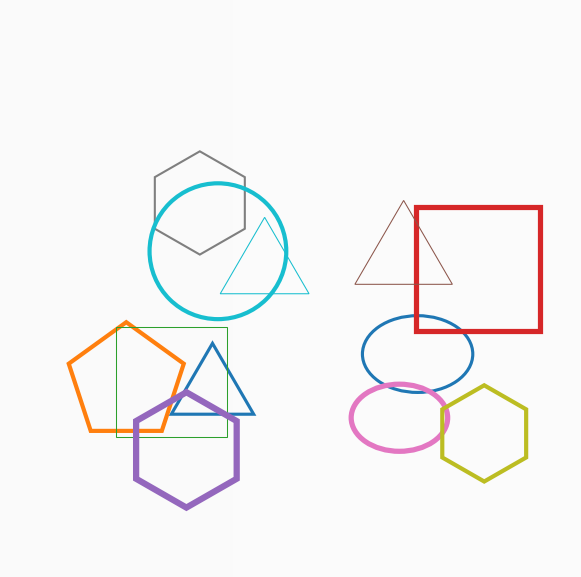[{"shape": "oval", "thickness": 1.5, "radius": 0.47, "center": [0.718, 0.386]}, {"shape": "triangle", "thickness": 1.5, "radius": 0.41, "center": [0.366, 0.323]}, {"shape": "pentagon", "thickness": 2, "radius": 0.52, "center": [0.217, 0.337]}, {"shape": "square", "thickness": 0.5, "radius": 0.48, "center": [0.295, 0.338]}, {"shape": "square", "thickness": 2.5, "radius": 0.53, "center": [0.823, 0.533]}, {"shape": "hexagon", "thickness": 3, "radius": 0.5, "center": [0.321, 0.22]}, {"shape": "triangle", "thickness": 0.5, "radius": 0.48, "center": [0.694, 0.555]}, {"shape": "oval", "thickness": 2.5, "radius": 0.42, "center": [0.687, 0.276]}, {"shape": "hexagon", "thickness": 1, "radius": 0.45, "center": [0.344, 0.648]}, {"shape": "hexagon", "thickness": 2, "radius": 0.42, "center": [0.833, 0.249]}, {"shape": "circle", "thickness": 2, "radius": 0.59, "center": [0.375, 0.564]}, {"shape": "triangle", "thickness": 0.5, "radius": 0.44, "center": [0.455, 0.535]}]